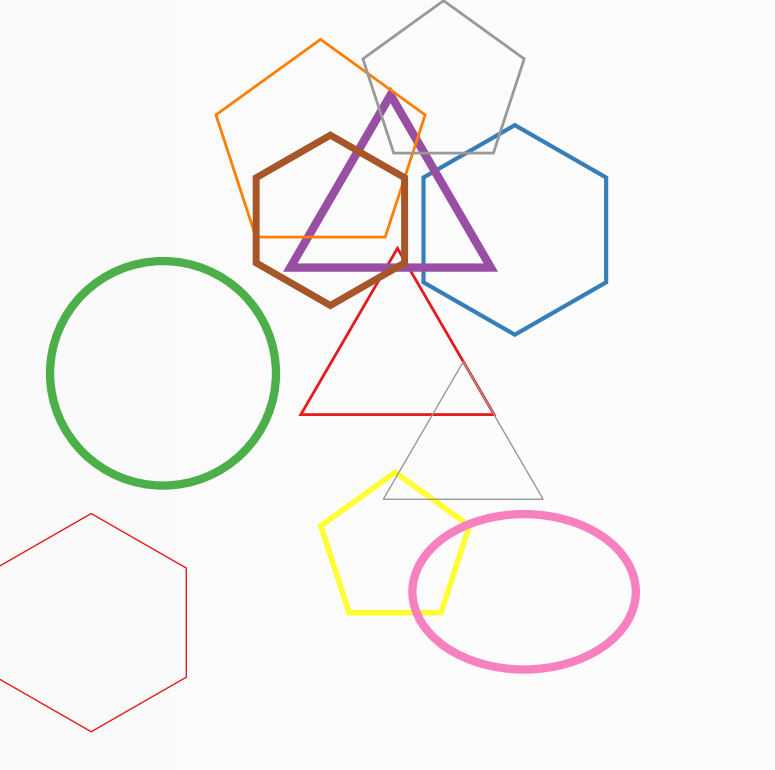[{"shape": "triangle", "thickness": 1, "radius": 0.72, "center": [0.513, 0.534]}, {"shape": "hexagon", "thickness": 0.5, "radius": 0.71, "center": [0.118, 0.191]}, {"shape": "hexagon", "thickness": 1.5, "radius": 0.68, "center": [0.664, 0.701]}, {"shape": "circle", "thickness": 3, "radius": 0.73, "center": [0.21, 0.515]}, {"shape": "triangle", "thickness": 3, "radius": 0.75, "center": [0.504, 0.727]}, {"shape": "pentagon", "thickness": 1, "radius": 0.71, "center": [0.414, 0.807]}, {"shape": "pentagon", "thickness": 2, "radius": 0.5, "center": [0.51, 0.286]}, {"shape": "hexagon", "thickness": 2.5, "radius": 0.55, "center": [0.426, 0.714]}, {"shape": "oval", "thickness": 3, "radius": 0.72, "center": [0.676, 0.231]}, {"shape": "triangle", "thickness": 0.5, "radius": 0.6, "center": [0.598, 0.411]}, {"shape": "pentagon", "thickness": 1, "radius": 0.55, "center": [0.572, 0.89]}]